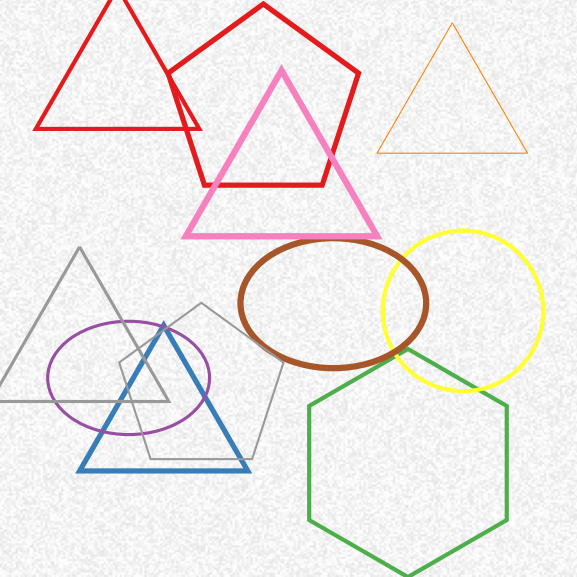[{"shape": "triangle", "thickness": 2, "radius": 0.82, "center": [0.204, 0.858]}, {"shape": "pentagon", "thickness": 2.5, "radius": 0.87, "center": [0.456, 0.819]}, {"shape": "triangle", "thickness": 2.5, "radius": 0.84, "center": [0.283, 0.268]}, {"shape": "hexagon", "thickness": 2, "radius": 0.99, "center": [0.706, 0.197]}, {"shape": "oval", "thickness": 1.5, "radius": 0.7, "center": [0.223, 0.345]}, {"shape": "triangle", "thickness": 0.5, "radius": 0.75, "center": [0.783, 0.809]}, {"shape": "circle", "thickness": 2, "radius": 0.69, "center": [0.802, 0.461]}, {"shape": "oval", "thickness": 3, "radius": 0.8, "center": [0.577, 0.474]}, {"shape": "triangle", "thickness": 3, "radius": 0.96, "center": [0.487, 0.686]}, {"shape": "pentagon", "thickness": 1, "radius": 0.75, "center": [0.349, 0.325]}, {"shape": "triangle", "thickness": 1.5, "radius": 0.89, "center": [0.138, 0.393]}]